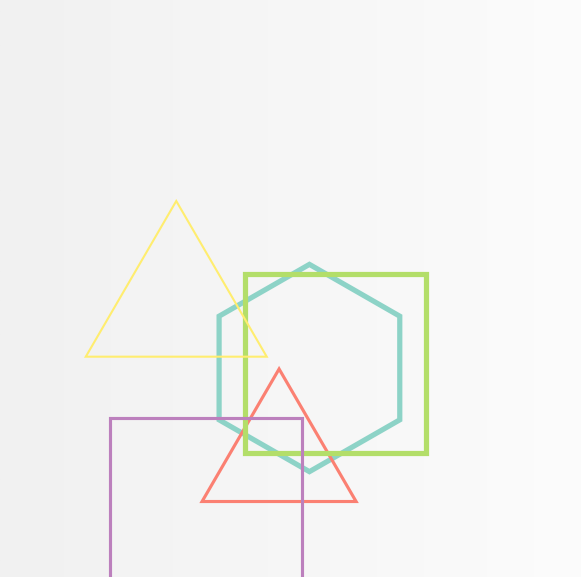[{"shape": "hexagon", "thickness": 2.5, "radius": 0.9, "center": [0.532, 0.362]}, {"shape": "triangle", "thickness": 1.5, "radius": 0.77, "center": [0.48, 0.207]}, {"shape": "square", "thickness": 2.5, "radius": 0.78, "center": [0.577, 0.369]}, {"shape": "square", "thickness": 1.5, "radius": 0.83, "center": [0.354, 0.11]}, {"shape": "triangle", "thickness": 1, "radius": 0.9, "center": [0.303, 0.471]}]